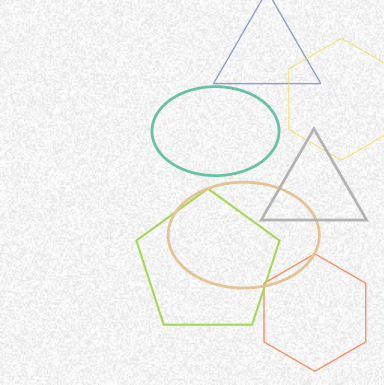[{"shape": "oval", "thickness": 2, "radius": 0.83, "center": [0.56, 0.659]}, {"shape": "hexagon", "thickness": 1, "radius": 0.76, "center": [0.818, 0.188]}, {"shape": "triangle", "thickness": 1, "radius": 0.8, "center": [0.694, 0.863]}, {"shape": "pentagon", "thickness": 1.5, "radius": 0.98, "center": [0.54, 0.315]}, {"shape": "hexagon", "thickness": 0.5, "radius": 0.79, "center": [0.887, 0.742]}, {"shape": "oval", "thickness": 2, "radius": 0.98, "center": [0.633, 0.389]}, {"shape": "triangle", "thickness": 2, "radius": 0.79, "center": [0.815, 0.507]}]